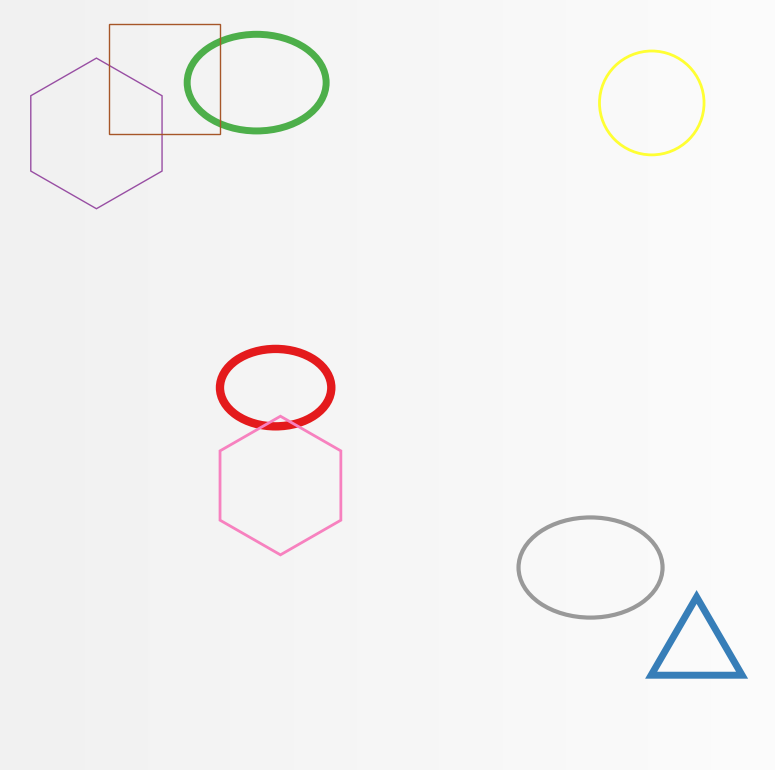[{"shape": "oval", "thickness": 3, "radius": 0.36, "center": [0.356, 0.497]}, {"shape": "triangle", "thickness": 2.5, "radius": 0.34, "center": [0.899, 0.157]}, {"shape": "oval", "thickness": 2.5, "radius": 0.45, "center": [0.331, 0.893]}, {"shape": "hexagon", "thickness": 0.5, "radius": 0.49, "center": [0.124, 0.827]}, {"shape": "circle", "thickness": 1, "radius": 0.34, "center": [0.841, 0.866]}, {"shape": "square", "thickness": 0.5, "radius": 0.36, "center": [0.212, 0.897]}, {"shape": "hexagon", "thickness": 1, "radius": 0.45, "center": [0.362, 0.369]}, {"shape": "oval", "thickness": 1.5, "radius": 0.46, "center": [0.762, 0.263]}]